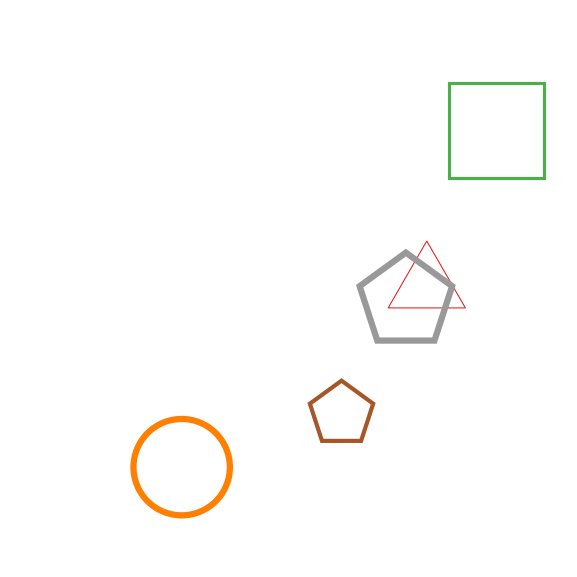[{"shape": "triangle", "thickness": 0.5, "radius": 0.39, "center": [0.739, 0.505]}, {"shape": "square", "thickness": 1.5, "radius": 0.41, "center": [0.86, 0.774]}, {"shape": "circle", "thickness": 3, "radius": 0.42, "center": [0.315, 0.19]}, {"shape": "pentagon", "thickness": 2, "radius": 0.29, "center": [0.591, 0.282]}, {"shape": "pentagon", "thickness": 3, "radius": 0.42, "center": [0.703, 0.478]}]